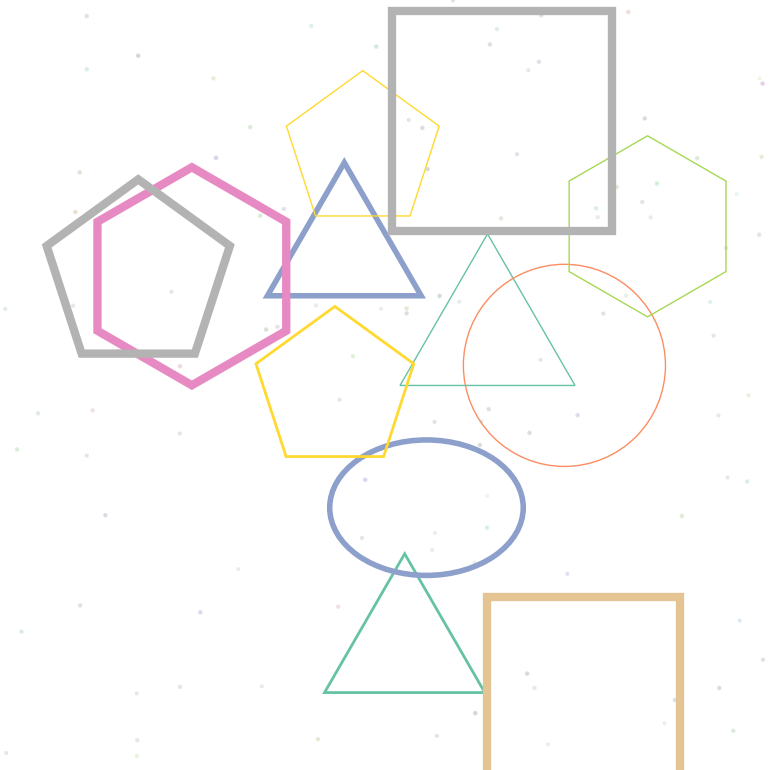[{"shape": "triangle", "thickness": 0.5, "radius": 0.66, "center": [0.633, 0.565]}, {"shape": "triangle", "thickness": 1, "radius": 0.6, "center": [0.526, 0.161]}, {"shape": "circle", "thickness": 0.5, "radius": 0.66, "center": [0.733, 0.525]}, {"shape": "triangle", "thickness": 2, "radius": 0.58, "center": [0.447, 0.674]}, {"shape": "oval", "thickness": 2, "radius": 0.63, "center": [0.554, 0.341]}, {"shape": "hexagon", "thickness": 3, "radius": 0.71, "center": [0.249, 0.641]}, {"shape": "hexagon", "thickness": 0.5, "radius": 0.59, "center": [0.841, 0.706]}, {"shape": "pentagon", "thickness": 0.5, "radius": 0.52, "center": [0.471, 0.804]}, {"shape": "pentagon", "thickness": 1, "radius": 0.54, "center": [0.435, 0.494]}, {"shape": "square", "thickness": 3, "radius": 0.63, "center": [0.758, 0.1]}, {"shape": "square", "thickness": 3, "radius": 0.71, "center": [0.652, 0.843]}, {"shape": "pentagon", "thickness": 3, "radius": 0.63, "center": [0.18, 0.642]}]